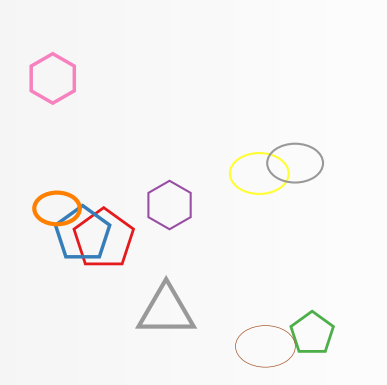[{"shape": "pentagon", "thickness": 2, "radius": 0.4, "center": [0.268, 0.38]}, {"shape": "pentagon", "thickness": 2.5, "radius": 0.37, "center": [0.213, 0.392]}, {"shape": "pentagon", "thickness": 2, "radius": 0.29, "center": [0.806, 0.134]}, {"shape": "hexagon", "thickness": 1.5, "radius": 0.31, "center": [0.438, 0.467]}, {"shape": "oval", "thickness": 3, "radius": 0.29, "center": [0.147, 0.459]}, {"shape": "oval", "thickness": 1.5, "radius": 0.38, "center": [0.669, 0.549]}, {"shape": "oval", "thickness": 0.5, "radius": 0.39, "center": [0.685, 0.1]}, {"shape": "hexagon", "thickness": 2.5, "radius": 0.32, "center": [0.136, 0.796]}, {"shape": "oval", "thickness": 1.5, "radius": 0.36, "center": [0.762, 0.576]}, {"shape": "triangle", "thickness": 3, "radius": 0.41, "center": [0.429, 0.193]}]